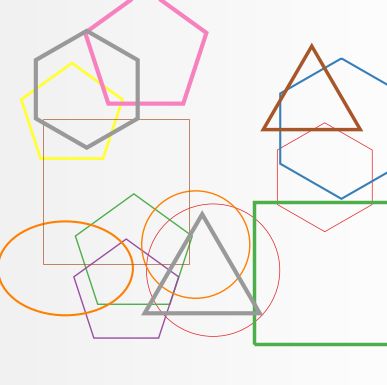[{"shape": "circle", "thickness": 0.5, "radius": 0.86, "center": [0.55, 0.298]}, {"shape": "hexagon", "thickness": 0.5, "radius": 0.71, "center": [0.838, 0.54]}, {"shape": "hexagon", "thickness": 1.5, "radius": 0.91, "center": [0.881, 0.666]}, {"shape": "square", "thickness": 2.5, "radius": 0.92, "center": [0.84, 0.291]}, {"shape": "pentagon", "thickness": 1, "radius": 0.79, "center": [0.345, 0.338]}, {"shape": "pentagon", "thickness": 1, "radius": 0.71, "center": [0.326, 0.237]}, {"shape": "circle", "thickness": 1, "radius": 0.7, "center": [0.505, 0.365]}, {"shape": "oval", "thickness": 1.5, "radius": 0.87, "center": [0.169, 0.303]}, {"shape": "pentagon", "thickness": 2, "radius": 0.69, "center": [0.185, 0.699]}, {"shape": "triangle", "thickness": 2.5, "radius": 0.72, "center": [0.805, 0.736]}, {"shape": "square", "thickness": 0.5, "radius": 0.94, "center": [0.298, 0.502]}, {"shape": "pentagon", "thickness": 3, "radius": 0.82, "center": [0.376, 0.864]}, {"shape": "hexagon", "thickness": 3, "radius": 0.76, "center": [0.224, 0.768]}, {"shape": "triangle", "thickness": 3, "radius": 0.86, "center": [0.522, 0.272]}]